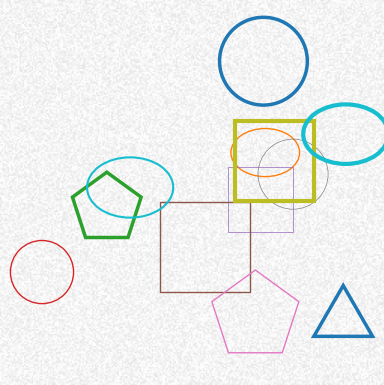[{"shape": "circle", "thickness": 2.5, "radius": 0.57, "center": [0.684, 0.841]}, {"shape": "triangle", "thickness": 2.5, "radius": 0.44, "center": [0.891, 0.17]}, {"shape": "oval", "thickness": 1, "radius": 0.45, "center": [0.689, 0.604]}, {"shape": "pentagon", "thickness": 2.5, "radius": 0.47, "center": [0.277, 0.459]}, {"shape": "circle", "thickness": 1, "radius": 0.41, "center": [0.109, 0.293]}, {"shape": "square", "thickness": 0.5, "radius": 0.42, "center": [0.677, 0.482]}, {"shape": "square", "thickness": 1, "radius": 0.59, "center": [0.532, 0.358]}, {"shape": "pentagon", "thickness": 1, "radius": 0.59, "center": [0.663, 0.18]}, {"shape": "circle", "thickness": 0.5, "radius": 0.46, "center": [0.761, 0.548]}, {"shape": "square", "thickness": 3, "radius": 0.52, "center": [0.713, 0.582]}, {"shape": "oval", "thickness": 1.5, "radius": 0.56, "center": [0.338, 0.513]}, {"shape": "oval", "thickness": 3, "radius": 0.55, "center": [0.898, 0.652]}]